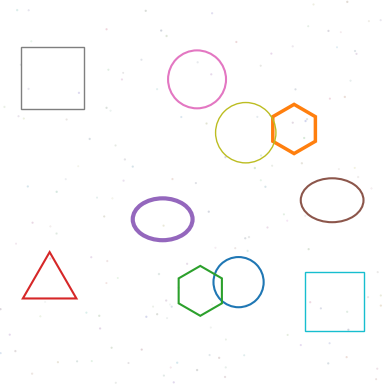[{"shape": "circle", "thickness": 1.5, "radius": 0.33, "center": [0.62, 0.267]}, {"shape": "hexagon", "thickness": 2.5, "radius": 0.32, "center": [0.764, 0.665]}, {"shape": "hexagon", "thickness": 1.5, "radius": 0.32, "center": [0.52, 0.245]}, {"shape": "triangle", "thickness": 1.5, "radius": 0.4, "center": [0.129, 0.265]}, {"shape": "oval", "thickness": 3, "radius": 0.39, "center": [0.422, 0.43]}, {"shape": "oval", "thickness": 1.5, "radius": 0.41, "center": [0.863, 0.48]}, {"shape": "circle", "thickness": 1.5, "radius": 0.38, "center": [0.512, 0.794]}, {"shape": "square", "thickness": 1, "radius": 0.41, "center": [0.137, 0.797]}, {"shape": "circle", "thickness": 1, "radius": 0.39, "center": [0.638, 0.655]}, {"shape": "square", "thickness": 1, "radius": 0.38, "center": [0.868, 0.216]}]